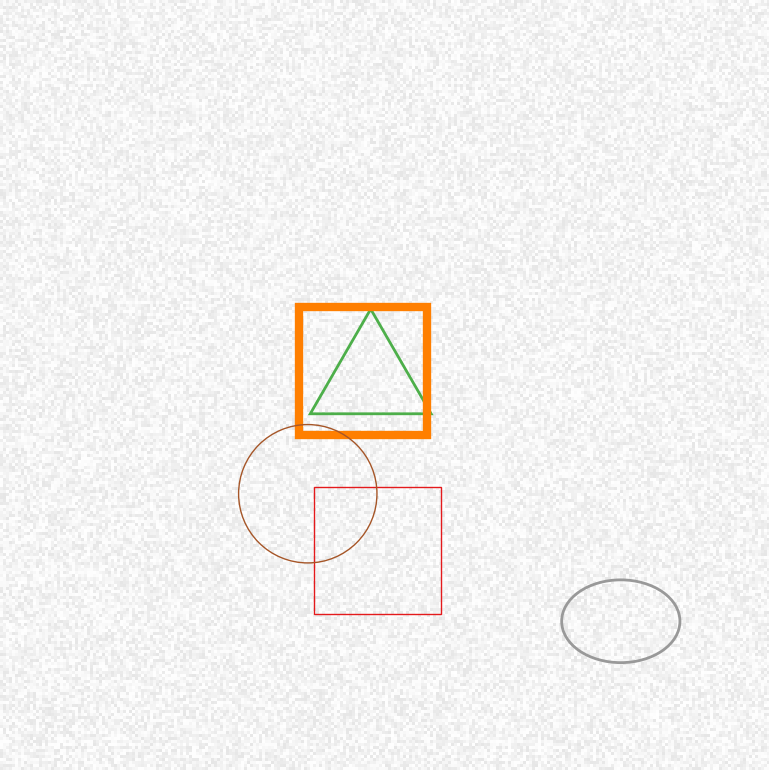[{"shape": "square", "thickness": 0.5, "radius": 0.41, "center": [0.49, 0.285]}, {"shape": "triangle", "thickness": 1, "radius": 0.45, "center": [0.481, 0.508]}, {"shape": "square", "thickness": 3, "radius": 0.42, "center": [0.471, 0.518]}, {"shape": "circle", "thickness": 0.5, "radius": 0.45, "center": [0.4, 0.359]}, {"shape": "oval", "thickness": 1, "radius": 0.38, "center": [0.806, 0.193]}]